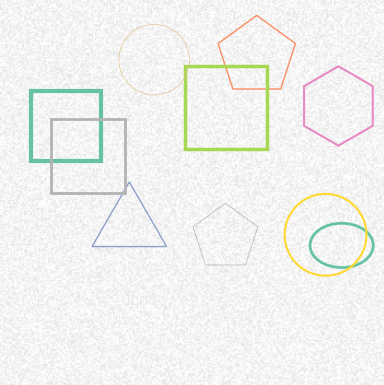[{"shape": "oval", "thickness": 2, "radius": 0.41, "center": [0.887, 0.363]}, {"shape": "square", "thickness": 3, "radius": 0.46, "center": [0.171, 0.673]}, {"shape": "pentagon", "thickness": 1, "radius": 0.53, "center": [0.667, 0.854]}, {"shape": "triangle", "thickness": 1, "radius": 0.56, "center": [0.336, 0.416]}, {"shape": "hexagon", "thickness": 1.5, "radius": 0.52, "center": [0.879, 0.725]}, {"shape": "square", "thickness": 2.5, "radius": 0.54, "center": [0.587, 0.721]}, {"shape": "circle", "thickness": 1.5, "radius": 0.53, "center": [0.846, 0.39]}, {"shape": "circle", "thickness": 0.5, "radius": 0.46, "center": [0.401, 0.845]}, {"shape": "pentagon", "thickness": 0.5, "radius": 0.44, "center": [0.586, 0.383]}, {"shape": "square", "thickness": 2, "radius": 0.48, "center": [0.228, 0.595]}]